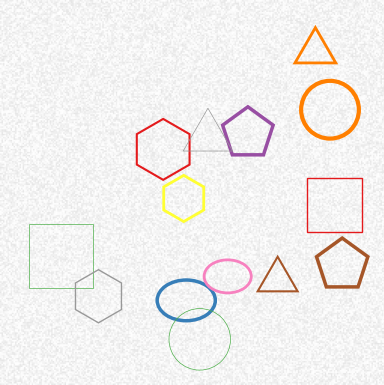[{"shape": "hexagon", "thickness": 1.5, "radius": 0.4, "center": [0.424, 0.612]}, {"shape": "square", "thickness": 1, "radius": 0.35, "center": [0.868, 0.468]}, {"shape": "oval", "thickness": 2.5, "radius": 0.38, "center": [0.484, 0.22]}, {"shape": "square", "thickness": 0.5, "radius": 0.42, "center": [0.158, 0.335]}, {"shape": "circle", "thickness": 0.5, "radius": 0.4, "center": [0.519, 0.119]}, {"shape": "pentagon", "thickness": 2.5, "radius": 0.34, "center": [0.644, 0.654]}, {"shape": "triangle", "thickness": 2, "radius": 0.31, "center": [0.819, 0.867]}, {"shape": "circle", "thickness": 3, "radius": 0.38, "center": [0.857, 0.715]}, {"shape": "hexagon", "thickness": 2, "radius": 0.3, "center": [0.477, 0.485]}, {"shape": "triangle", "thickness": 1.5, "radius": 0.3, "center": [0.721, 0.273]}, {"shape": "pentagon", "thickness": 2.5, "radius": 0.35, "center": [0.889, 0.312]}, {"shape": "oval", "thickness": 2, "radius": 0.31, "center": [0.591, 0.282]}, {"shape": "hexagon", "thickness": 1, "radius": 0.34, "center": [0.256, 0.231]}, {"shape": "triangle", "thickness": 0.5, "radius": 0.37, "center": [0.54, 0.645]}]